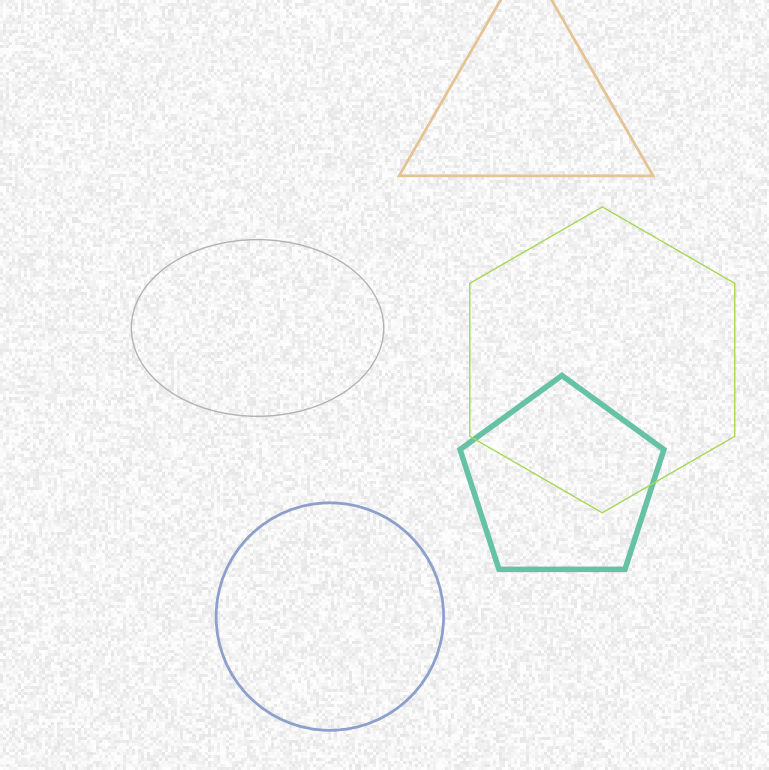[{"shape": "pentagon", "thickness": 2, "radius": 0.7, "center": [0.73, 0.373]}, {"shape": "circle", "thickness": 1, "radius": 0.74, "center": [0.428, 0.199]}, {"shape": "hexagon", "thickness": 0.5, "radius": 0.99, "center": [0.782, 0.533]}, {"shape": "triangle", "thickness": 1, "radius": 0.95, "center": [0.683, 0.867]}, {"shape": "oval", "thickness": 0.5, "radius": 0.82, "center": [0.334, 0.574]}]